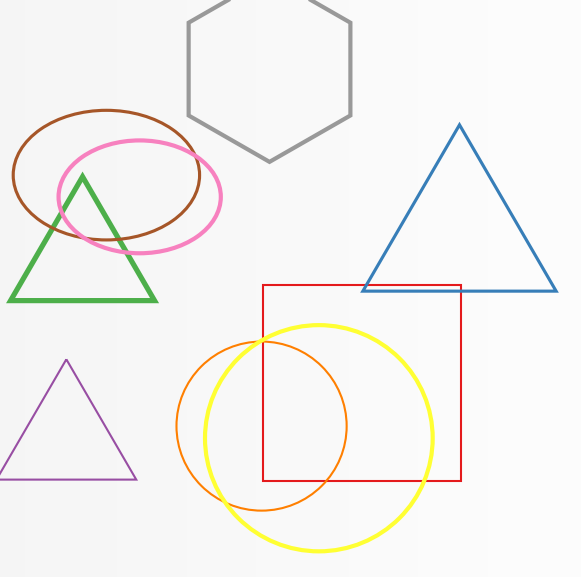[{"shape": "square", "thickness": 1, "radius": 0.85, "center": [0.623, 0.337]}, {"shape": "triangle", "thickness": 1.5, "radius": 0.96, "center": [0.791, 0.591]}, {"shape": "triangle", "thickness": 2.5, "radius": 0.72, "center": [0.142, 0.55]}, {"shape": "triangle", "thickness": 1, "radius": 0.69, "center": [0.114, 0.238]}, {"shape": "circle", "thickness": 1, "radius": 0.73, "center": [0.45, 0.261]}, {"shape": "circle", "thickness": 2, "radius": 0.98, "center": [0.549, 0.24]}, {"shape": "oval", "thickness": 1.5, "radius": 0.8, "center": [0.183, 0.696]}, {"shape": "oval", "thickness": 2, "radius": 0.7, "center": [0.24, 0.658]}, {"shape": "hexagon", "thickness": 2, "radius": 0.8, "center": [0.464, 0.88]}]